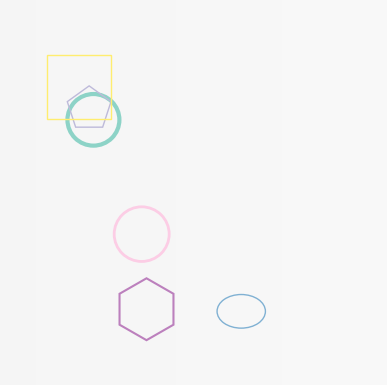[{"shape": "circle", "thickness": 3, "radius": 0.34, "center": [0.241, 0.689]}, {"shape": "pentagon", "thickness": 1, "radius": 0.3, "center": [0.23, 0.718]}, {"shape": "oval", "thickness": 1, "radius": 0.31, "center": [0.623, 0.191]}, {"shape": "circle", "thickness": 2, "radius": 0.35, "center": [0.366, 0.392]}, {"shape": "hexagon", "thickness": 1.5, "radius": 0.4, "center": [0.378, 0.197]}, {"shape": "square", "thickness": 1, "radius": 0.42, "center": [0.203, 0.774]}]